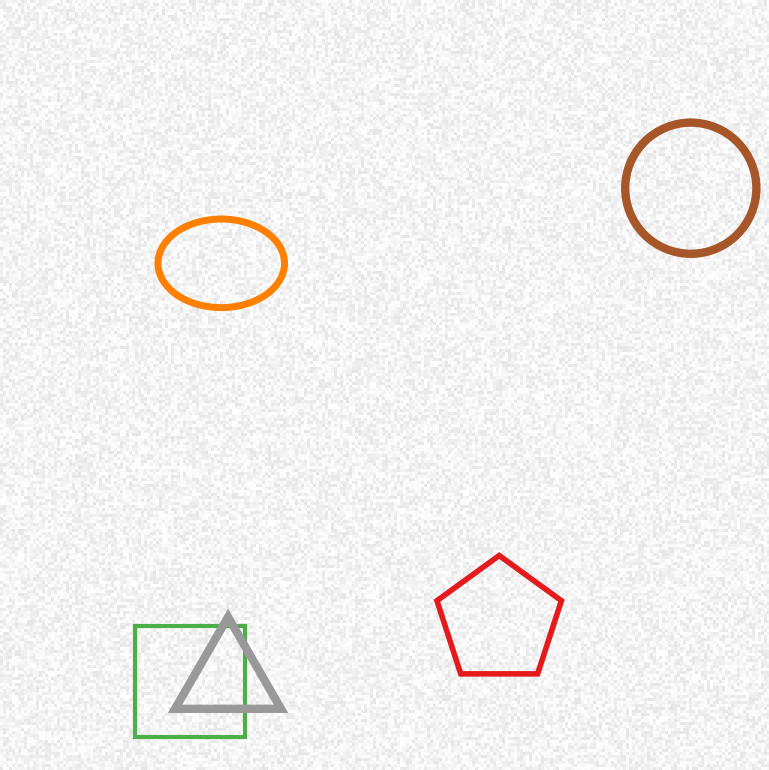[{"shape": "pentagon", "thickness": 2, "radius": 0.42, "center": [0.648, 0.194]}, {"shape": "square", "thickness": 1.5, "radius": 0.36, "center": [0.247, 0.115]}, {"shape": "oval", "thickness": 2.5, "radius": 0.41, "center": [0.287, 0.658]}, {"shape": "circle", "thickness": 3, "radius": 0.43, "center": [0.897, 0.756]}, {"shape": "triangle", "thickness": 3, "radius": 0.4, "center": [0.296, 0.119]}]